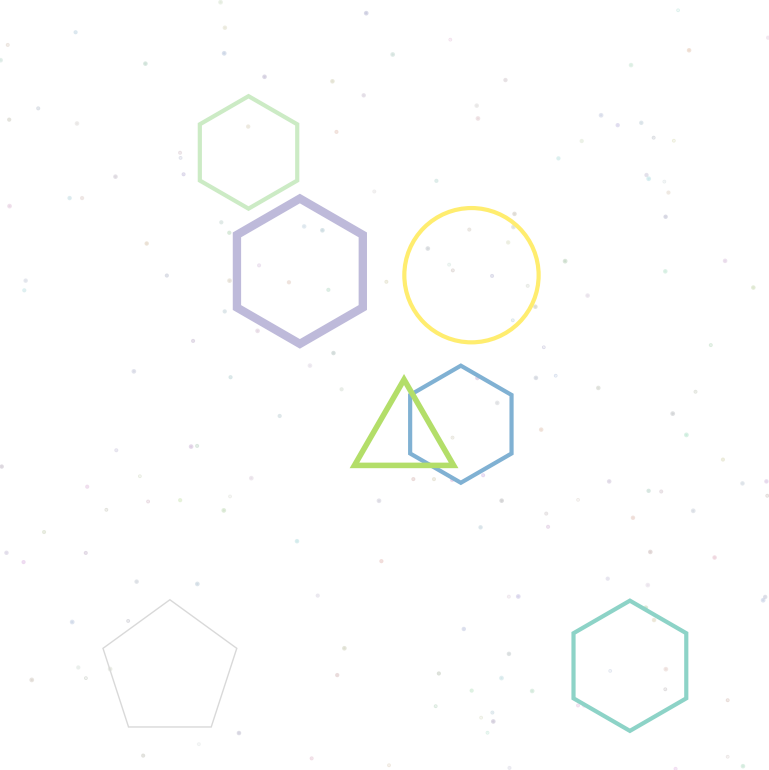[{"shape": "hexagon", "thickness": 1.5, "radius": 0.42, "center": [0.818, 0.135]}, {"shape": "hexagon", "thickness": 3, "radius": 0.47, "center": [0.389, 0.648]}, {"shape": "hexagon", "thickness": 1.5, "radius": 0.38, "center": [0.599, 0.449]}, {"shape": "triangle", "thickness": 2, "radius": 0.37, "center": [0.525, 0.433]}, {"shape": "pentagon", "thickness": 0.5, "radius": 0.46, "center": [0.221, 0.13]}, {"shape": "hexagon", "thickness": 1.5, "radius": 0.37, "center": [0.323, 0.802]}, {"shape": "circle", "thickness": 1.5, "radius": 0.44, "center": [0.612, 0.643]}]